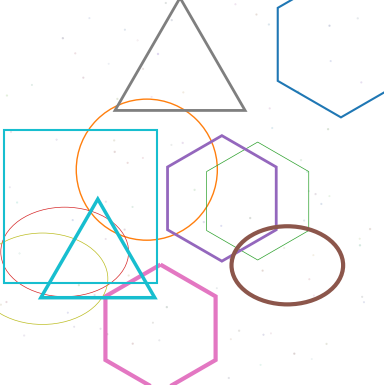[{"shape": "hexagon", "thickness": 1.5, "radius": 0.95, "center": [0.886, 0.885]}, {"shape": "circle", "thickness": 1, "radius": 0.92, "center": [0.381, 0.559]}, {"shape": "hexagon", "thickness": 0.5, "radius": 0.77, "center": [0.669, 0.478]}, {"shape": "oval", "thickness": 0.5, "radius": 0.83, "center": [0.168, 0.346]}, {"shape": "hexagon", "thickness": 2, "radius": 0.81, "center": [0.576, 0.485]}, {"shape": "oval", "thickness": 3, "radius": 0.72, "center": [0.746, 0.311]}, {"shape": "hexagon", "thickness": 3, "radius": 0.83, "center": [0.417, 0.148]}, {"shape": "triangle", "thickness": 2, "radius": 0.98, "center": [0.468, 0.811]}, {"shape": "oval", "thickness": 0.5, "radius": 0.85, "center": [0.11, 0.276]}, {"shape": "square", "thickness": 1.5, "radius": 1.0, "center": [0.209, 0.464]}, {"shape": "triangle", "thickness": 2.5, "radius": 0.85, "center": [0.254, 0.312]}]